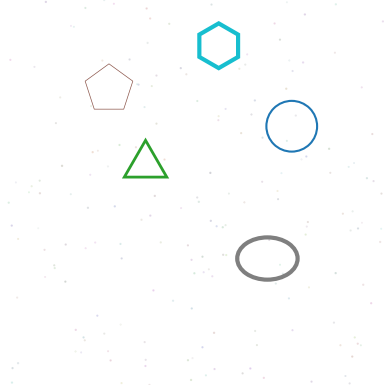[{"shape": "circle", "thickness": 1.5, "radius": 0.33, "center": [0.758, 0.672]}, {"shape": "triangle", "thickness": 2, "radius": 0.32, "center": [0.378, 0.572]}, {"shape": "pentagon", "thickness": 0.5, "radius": 0.33, "center": [0.283, 0.769]}, {"shape": "oval", "thickness": 3, "radius": 0.39, "center": [0.695, 0.329]}, {"shape": "hexagon", "thickness": 3, "radius": 0.29, "center": [0.568, 0.881]}]